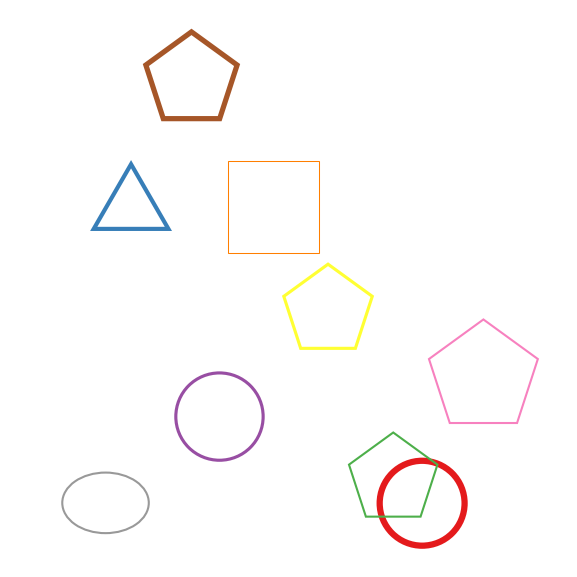[{"shape": "circle", "thickness": 3, "radius": 0.37, "center": [0.731, 0.128]}, {"shape": "triangle", "thickness": 2, "radius": 0.37, "center": [0.227, 0.64]}, {"shape": "pentagon", "thickness": 1, "radius": 0.4, "center": [0.681, 0.17]}, {"shape": "circle", "thickness": 1.5, "radius": 0.38, "center": [0.38, 0.278]}, {"shape": "square", "thickness": 0.5, "radius": 0.39, "center": [0.474, 0.641]}, {"shape": "pentagon", "thickness": 1.5, "radius": 0.4, "center": [0.568, 0.461]}, {"shape": "pentagon", "thickness": 2.5, "radius": 0.42, "center": [0.332, 0.861]}, {"shape": "pentagon", "thickness": 1, "radius": 0.5, "center": [0.837, 0.347]}, {"shape": "oval", "thickness": 1, "radius": 0.37, "center": [0.183, 0.128]}]